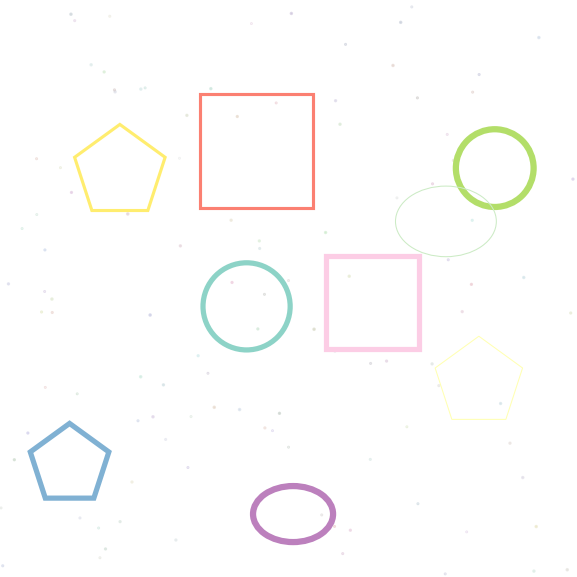[{"shape": "circle", "thickness": 2.5, "radius": 0.38, "center": [0.427, 0.469]}, {"shape": "pentagon", "thickness": 0.5, "radius": 0.4, "center": [0.829, 0.337]}, {"shape": "square", "thickness": 1.5, "radius": 0.49, "center": [0.445, 0.738]}, {"shape": "pentagon", "thickness": 2.5, "radius": 0.36, "center": [0.12, 0.194]}, {"shape": "circle", "thickness": 3, "radius": 0.34, "center": [0.857, 0.708]}, {"shape": "square", "thickness": 2.5, "radius": 0.4, "center": [0.645, 0.475]}, {"shape": "oval", "thickness": 3, "radius": 0.35, "center": [0.507, 0.109]}, {"shape": "oval", "thickness": 0.5, "radius": 0.44, "center": [0.772, 0.616]}, {"shape": "pentagon", "thickness": 1.5, "radius": 0.41, "center": [0.208, 0.701]}]